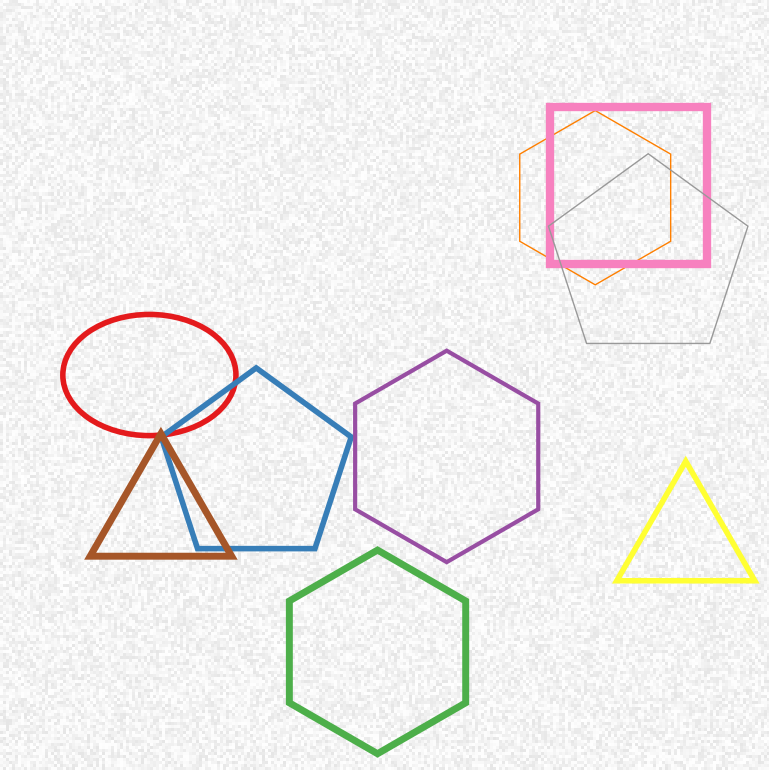[{"shape": "oval", "thickness": 2, "radius": 0.56, "center": [0.194, 0.513]}, {"shape": "pentagon", "thickness": 2, "radius": 0.65, "center": [0.333, 0.392]}, {"shape": "hexagon", "thickness": 2.5, "radius": 0.66, "center": [0.49, 0.153]}, {"shape": "hexagon", "thickness": 1.5, "radius": 0.69, "center": [0.58, 0.407]}, {"shape": "hexagon", "thickness": 0.5, "radius": 0.57, "center": [0.773, 0.743]}, {"shape": "triangle", "thickness": 2, "radius": 0.52, "center": [0.891, 0.298]}, {"shape": "triangle", "thickness": 2.5, "radius": 0.53, "center": [0.209, 0.331]}, {"shape": "square", "thickness": 3, "radius": 0.51, "center": [0.816, 0.759]}, {"shape": "pentagon", "thickness": 0.5, "radius": 0.68, "center": [0.842, 0.664]}]